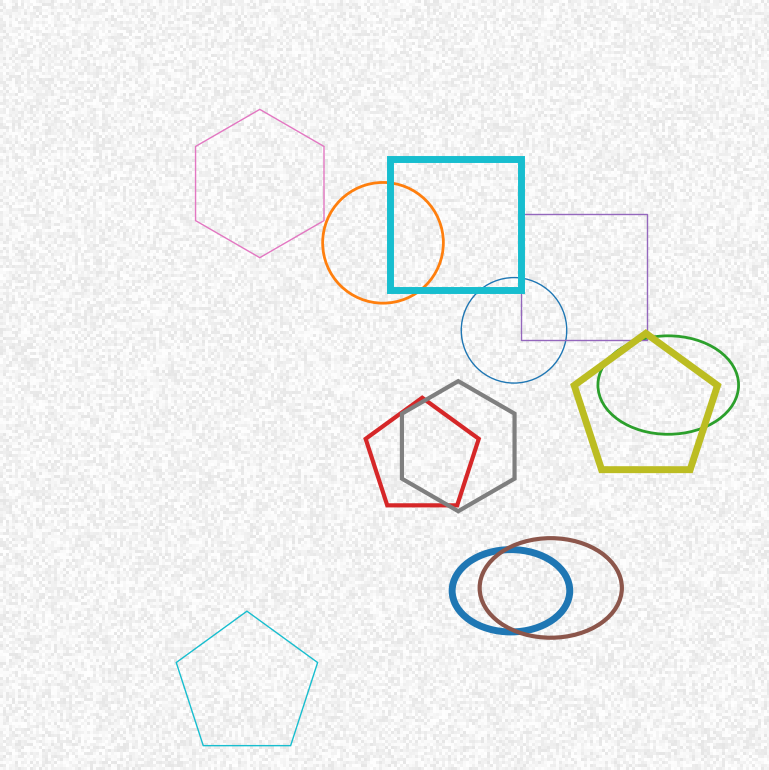[{"shape": "circle", "thickness": 0.5, "radius": 0.34, "center": [0.668, 0.571]}, {"shape": "oval", "thickness": 2.5, "radius": 0.38, "center": [0.664, 0.233]}, {"shape": "circle", "thickness": 1, "radius": 0.39, "center": [0.497, 0.685]}, {"shape": "oval", "thickness": 1, "radius": 0.46, "center": [0.868, 0.5]}, {"shape": "pentagon", "thickness": 1.5, "radius": 0.39, "center": [0.548, 0.406]}, {"shape": "square", "thickness": 0.5, "radius": 0.41, "center": [0.759, 0.64]}, {"shape": "oval", "thickness": 1.5, "radius": 0.46, "center": [0.715, 0.236]}, {"shape": "hexagon", "thickness": 0.5, "radius": 0.48, "center": [0.337, 0.762]}, {"shape": "hexagon", "thickness": 1.5, "radius": 0.42, "center": [0.595, 0.421]}, {"shape": "pentagon", "thickness": 2.5, "radius": 0.49, "center": [0.839, 0.469]}, {"shape": "square", "thickness": 2.5, "radius": 0.43, "center": [0.592, 0.709]}, {"shape": "pentagon", "thickness": 0.5, "radius": 0.48, "center": [0.321, 0.11]}]